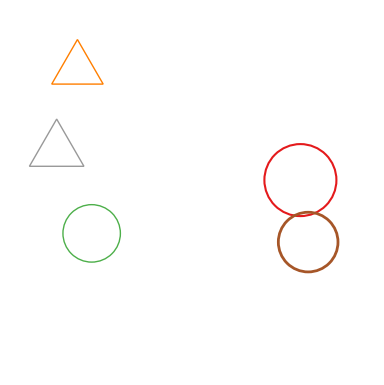[{"shape": "circle", "thickness": 1.5, "radius": 0.47, "center": [0.78, 0.532]}, {"shape": "circle", "thickness": 1, "radius": 0.37, "center": [0.238, 0.394]}, {"shape": "triangle", "thickness": 1, "radius": 0.39, "center": [0.201, 0.82]}, {"shape": "circle", "thickness": 2, "radius": 0.39, "center": [0.8, 0.371]}, {"shape": "triangle", "thickness": 1, "radius": 0.41, "center": [0.147, 0.609]}]